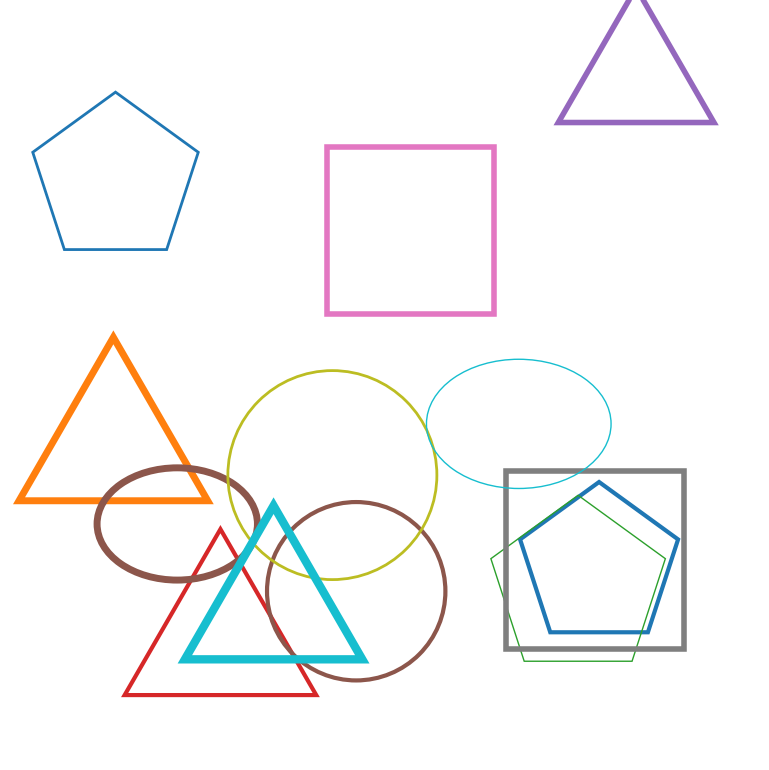[{"shape": "pentagon", "thickness": 1, "radius": 0.57, "center": [0.15, 0.767]}, {"shape": "pentagon", "thickness": 1.5, "radius": 0.54, "center": [0.778, 0.266]}, {"shape": "triangle", "thickness": 2.5, "radius": 0.71, "center": [0.147, 0.42]}, {"shape": "pentagon", "thickness": 0.5, "radius": 0.6, "center": [0.751, 0.238]}, {"shape": "triangle", "thickness": 1.5, "radius": 0.72, "center": [0.286, 0.169]}, {"shape": "triangle", "thickness": 2, "radius": 0.58, "center": [0.826, 0.899]}, {"shape": "oval", "thickness": 2.5, "radius": 0.52, "center": [0.23, 0.32]}, {"shape": "circle", "thickness": 1.5, "radius": 0.58, "center": [0.463, 0.232]}, {"shape": "square", "thickness": 2, "radius": 0.54, "center": [0.533, 0.7]}, {"shape": "square", "thickness": 2, "radius": 0.58, "center": [0.772, 0.273]}, {"shape": "circle", "thickness": 1, "radius": 0.68, "center": [0.432, 0.383]}, {"shape": "oval", "thickness": 0.5, "radius": 0.6, "center": [0.674, 0.45]}, {"shape": "triangle", "thickness": 3, "radius": 0.67, "center": [0.355, 0.21]}]